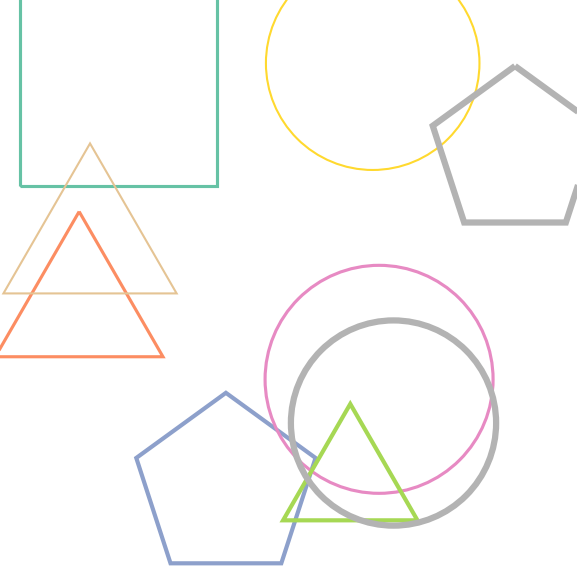[{"shape": "square", "thickness": 1.5, "radius": 0.85, "center": [0.205, 0.848]}, {"shape": "triangle", "thickness": 1.5, "radius": 0.84, "center": [0.137, 0.465]}, {"shape": "pentagon", "thickness": 2, "radius": 0.82, "center": [0.391, 0.156]}, {"shape": "circle", "thickness": 1.5, "radius": 0.99, "center": [0.656, 0.342]}, {"shape": "triangle", "thickness": 2, "radius": 0.67, "center": [0.607, 0.165]}, {"shape": "circle", "thickness": 1, "radius": 0.92, "center": [0.645, 0.89]}, {"shape": "triangle", "thickness": 1, "radius": 0.87, "center": [0.156, 0.578]}, {"shape": "circle", "thickness": 3, "radius": 0.89, "center": [0.681, 0.267]}, {"shape": "pentagon", "thickness": 3, "radius": 0.75, "center": [0.892, 0.735]}]